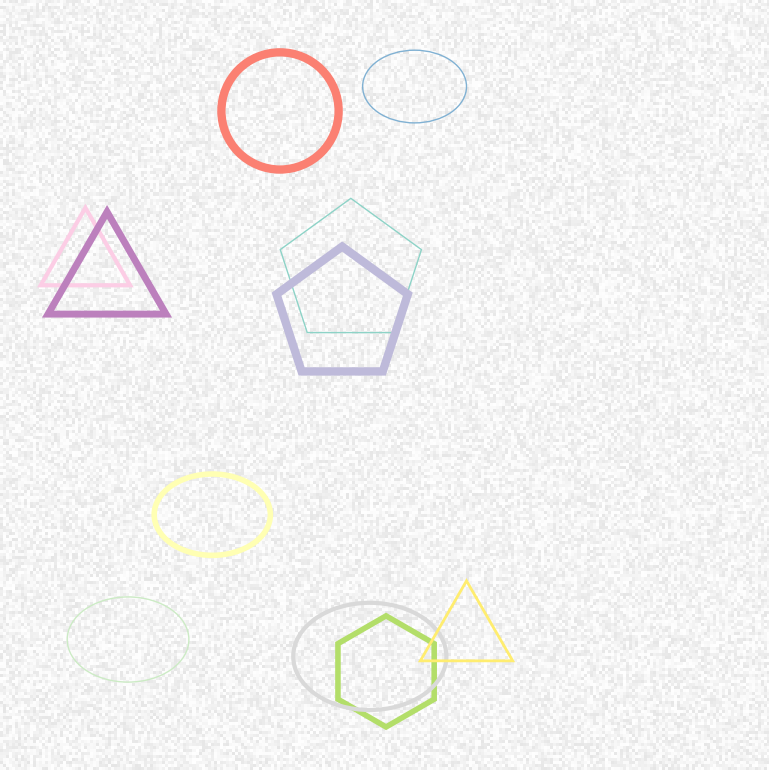[{"shape": "pentagon", "thickness": 0.5, "radius": 0.48, "center": [0.456, 0.646]}, {"shape": "oval", "thickness": 2, "radius": 0.38, "center": [0.276, 0.332]}, {"shape": "pentagon", "thickness": 3, "radius": 0.45, "center": [0.444, 0.59]}, {"shape": "circle", "thickness": 3, "radius": 0.38, "center": [0.364, 0.856]}, {"shape": "oval", "thickness": 0.5, "radius": 0.34, "center": [0.538, 0.888]}, {"shape": "hexagon", "thickness": 2, "radius": 0.36, "center": [0.501, 0.128]}, {"shape": "triangle", "thickness": 1.5, "radius": 0.34, "center": [0.111, 0.663]}, {"shape": "oval", "thickness": 1.5, "radius": 0.5, "center": [0.48, 0.148]}, {"shape": "triangle", "thickness": 2.5, "radius": 0.44, "center": [0.139, 0.636]}, {"shape": "oval", "thickness": 0.5, "radius": 0.4, "center": [0.166, 0.169]}, {"shape": "triangle", "thickness": 1, "radius": 0.35, "center": [0.606, 0.176]}]